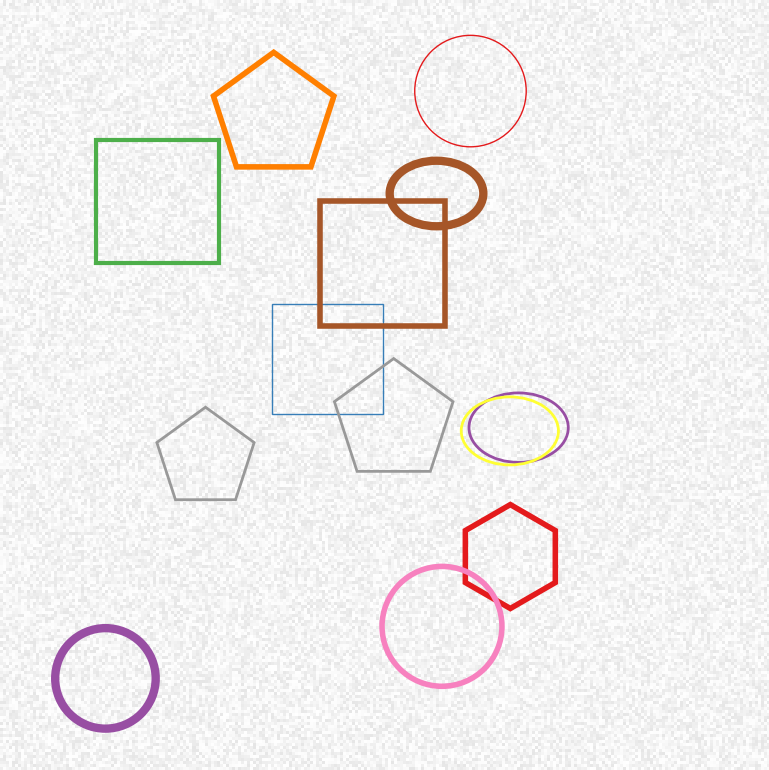[{"shape": "circle", "thickness": 0.5, "radius": 0.36, "center": [0.611, 0.882]}, {"shape": "hexagon", "thickness": 2, "radius": 0.34, "center": [0.663, 0.277]}, {"shape": "square", "thickness": 0.5, "radius": 0.36, "center": [0.426, 0.534]}, {"shape": "square", "thickness": 1.5, "radius": 0.4, "center": [0.205, 0.738]}, {"shape": "oval", "thickness": 1, "radius": 0.32, "center": [0.674, 0.445]}, {"shape": "circle", "thickness": 3, "radius": 0.33, "center": [0.137, 0.119]}, {"shape": "pentagon", "thickness": 2, "radius": 0.41, "center": [0.355, 0.85]}, {"shape": "oval", "thickness": 1, "radius": 0.32, "center": [0.662, 0.44]}, {"shape": "square", "thickness": 2, "radius": 0.41, "center": [0.496, 0.658]}, {"shape": "oval", "thickness": 3, "radius": 0.3, "center": [0.567, 0.749]}, {"shape": "circle", "thickness": 2, "radius": 0.39, "center": [0.574, 0.187]}, {"shape": "pentagon", "thickness": 1, "radius": 0.4, "center": [0.511, 0.453]}, {"shape": "pentagon", "thickness": 1, "radius": 0.33, "center": [0.267, 0.405]}]